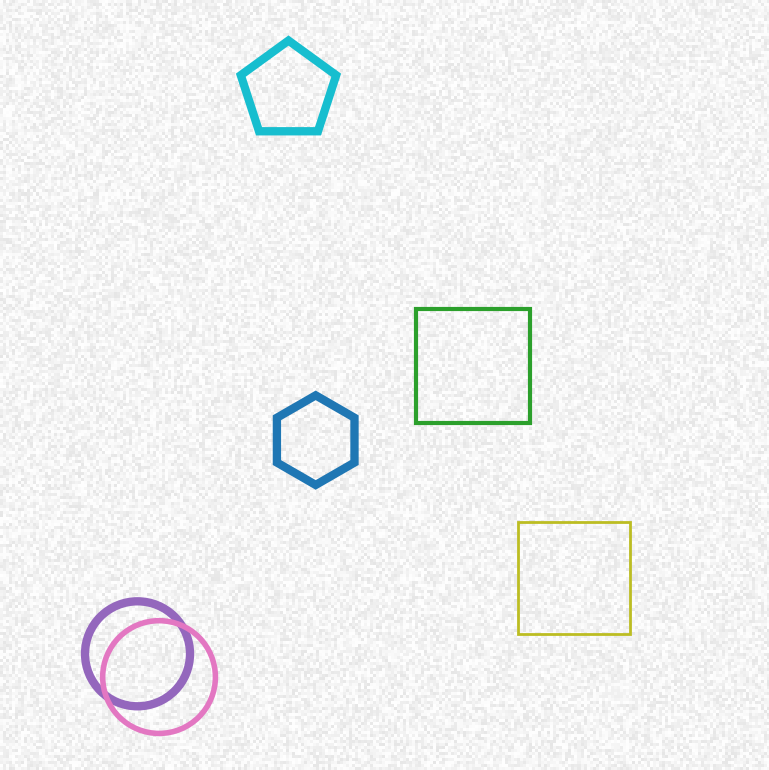[{"shape": "hexagon", "thickness": 3, "radius": 0.29, "center": [0.41, 0.428]}, {"shape": "square", "thickness": 1.5, "radius": 0.37, "center": [0.614, 0.525]}, {"shape": "circle", "thickness": 3, "radius": 0.34, "center": [0.179, 0.151]}, {"shape": "circle", "thickness": 2, "radius": 0.37, "center": [0.207, 0.121]}, {"shape": "square", "thickness": 1, "radius": 0.36, "center": [0.745, 0.249]}, {"shape": "pentagon", "thickness": 3, "radius": 0.33, "center": [0.375, 0.882]}]